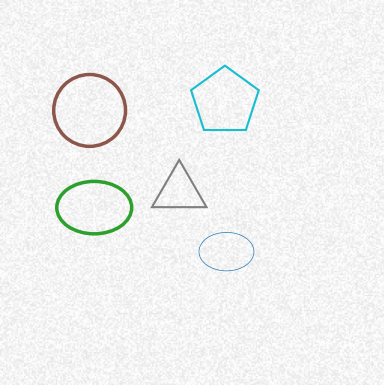[{"shape": "oval", "thickness": 0.5, "radius": 0.36, "center": [0.588, 0.346]}, {"shape": "oval", "thickness": 2.5, "radius": 0.49, "center": [0.245, 0.461]}, {"shape": "circle", "thickness": 2.5, "radius": 0.47, "center": [0.233, 0.713]}, {"shape": "triangle", "thickness": 1.5, "radius": 0.41, "center": [0.465, 0.503]}, {"shape": "pentagon", "thickness": 1.5, "radius": 0.46, "center": [0.584, 0.737]}]